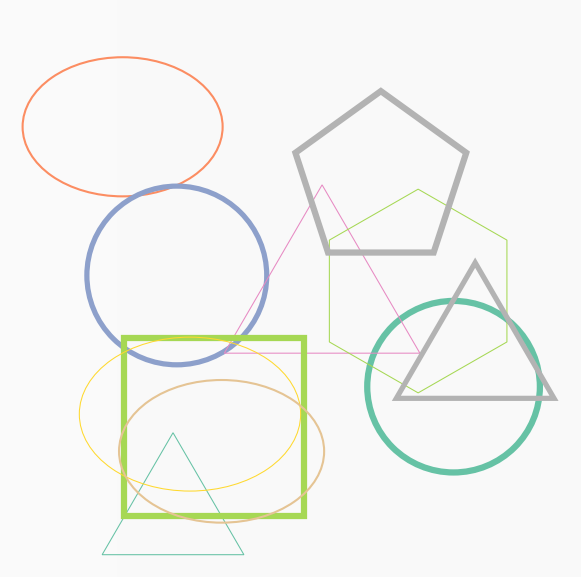[{"shape": "circle", "thickness": 3, "radius": 0.74, "center": [0.78, 0.33]}, {"shape": "triangle", "thickness": 0.5, "radius": 0.7, "center": [0.298, 0.109]}, {"shape": "oval", "thickness": 1, "radius": 0.86, "center": [0.211, 0.78]}, {"shape": "circle", "thickness": 2.5, "radius": 0.77, "center": [0.304, 0.522]}, {"shape": "triangle", "thickness": 0.5, "radius": 0.97, "center": [0.554, 0.485]}, {"shape": "square", "thickness": 3, "radius": 0.77, "center": [0.368, 0.26]}, {"shape": "hexagon", "thickness": 0.5, "radius": 0.88, "center": [0.719, 0.495]}, {"shape": "oval", "thickness": 0.5, "radius": 0.95, "center": [0.327, 0.282]}, {"shape": "oval", "thickness": 1, "radius": 0.88, "center": [0.381, 0.218]}, {"shape": "triangle", "thickness": 2.5, "radius": 0.78, "center": [0.817, 0.388]}, {"shape": "pentagon", "thickness": 3, "radius": 0.77, "center": [0.655, 0.687]}]